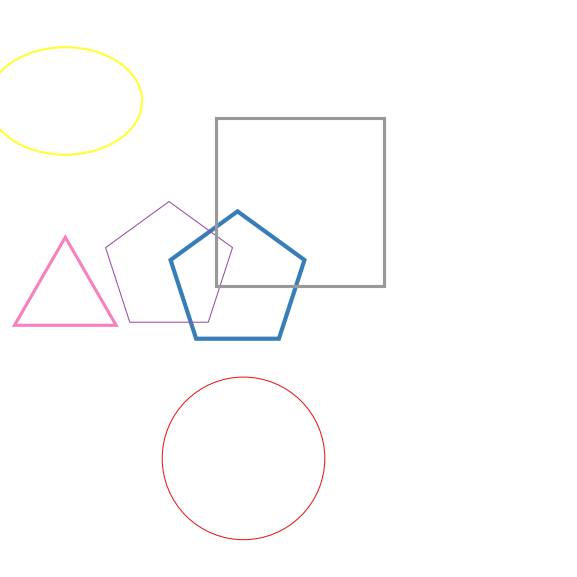[{"shape": "circle", "thickness": 0.5, "radius": 0.7, "center": [0.422, 0.205]}, {"shape": "pentagon", "thickness": 2, "radius": 0.61, "center": [0.411, 0.511]}, {"shape": "pentagon", "thickness": 0.5, "radius": 0.58, "center": [0.293, 0.535]}, {"shape": "oval", "thickness": 1, "radius": 0.67, "center": [0.113, 0.824]}, {"shape": "triangle", "thickness": 1.5, "radius": 0.51, "center": [0.113, 0.487]}, {"shape": "square", "thickness": 1.5, "radius": 0.73, "center": [0.519, 0.65]}]